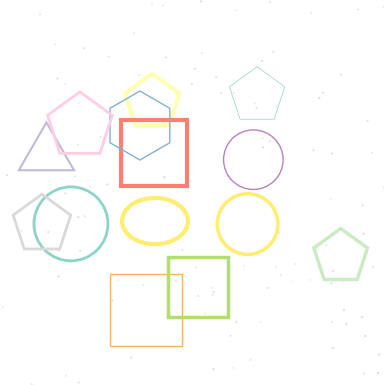[{"shape": "circle", "thickness": 2, "radius": 0.48, "center": [0.184, 0.419]}, {"shape": "pentagon", "thickness": 0.5, "radius": 0.38, "center": [0.668, 0.751]}, {"shape": "pentagon", "thickness": 3, "radius": 0.37, "center": [0.395, 0.735]}, {"shape": "triangle", "thickness": 1.5, "radius": 0.41, "center": [0.121, 0.599]}, {"shape": "square", "thickness": 3, "radius": 0.43, "center": [0.4, 0.602]}, {"shape": "hexagon", "thickness": 1, "radius": 0.45, "center": [0.363, 0.674]}, {"shape": "square", "thickness": 1, "radius": 0.47, "center": [0.379, 0.195]}, {"shape": "square", "thickness": 2.5, "radius": 0.39, "center": [0.514, 0.255]}, {"shape": "pentagon", "thickness": 2, "radius": 0.44, "center": [0.208, 0.673]}, {"shape": "pentagon", "thickness": 2, "radius": 0.39, "center": [0.109, 0.417]}, {"shape": "circle", "thickness": 1, "radius": 0.39, "center": [0.658, 0.585]}, {"shape": "pentagon", "thickness": 2.5, "radius": 0.37, "center": [0.885, 0.333]}, {"shape": "oval", "thickness": 3, "radius": 0.43, "center": [0.403, 0.426]}, {"shape": "circle", "thickness": 2.5, "radius": 0.39, "center": [0.643, 0.418]}]